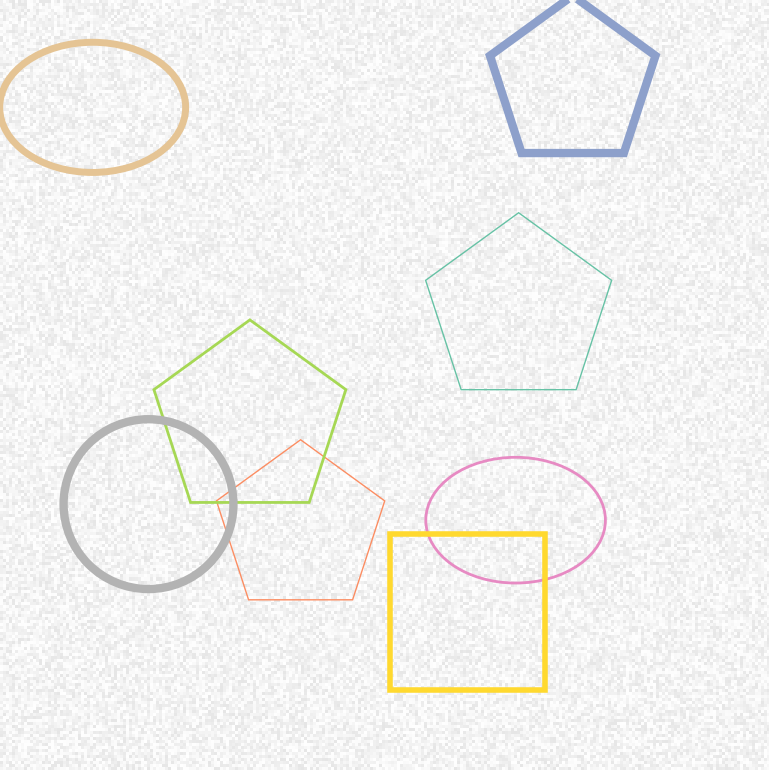[{"shape": "pentagon", "thickness": 0.5, "radius": 0.64, "center": [0.674, 0.597]}, {"shape": "pentagon", "thickness": 0.5, "radius": 0.57, "center": [0.39, 0.314]}, {"shape": "pentagon", "thickness": 3, "radius": 0.57, "center": [0.744, 0.893]}, {"shape": "oval", "thickness": 1, "radius": 0.58, "center": [0.67, 0.324]}, {"shape": "pentagon", "thickness": 1, "radius": 0.66, "center": [0.325, 0.453]}, {"shape": "square", "thickness": 2, "radius": 0.5, "center": [0.607, 0.205]}, {"shape": "oval", "thickness": 2.5, "radius": 0.6, "center": [0.12, 0.861]}, {"shape": "circle", "thickness": 3, "radius": 0.55, "center": [0.193, 0.345]}]